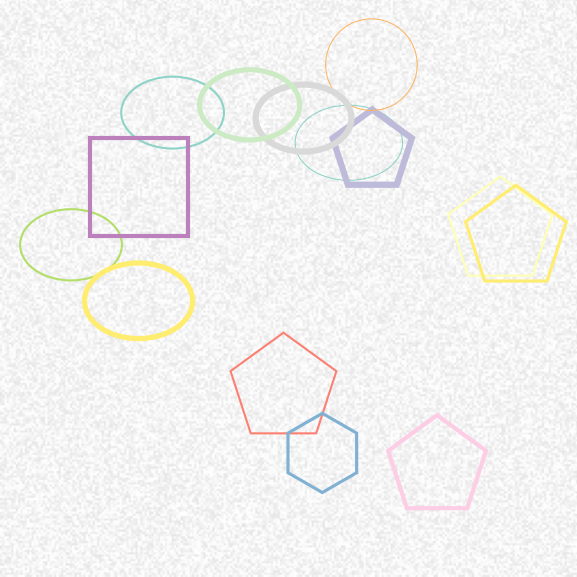[{"shape": "oval", "thickness": 1, "radius": 0.44, "center": [0.299, 0.804]}, {"shape": "oval", "thickness": 0.5, "radius": 0.46, "center": [0.604, 0.752]}, {"shape": "pentagon", "thickness": 1, "radius": 0.47, "center": [0.866, 0.599]}, {"shape": "pentagon", "thickness": 3, "radius": 0.36, "center": [0.645, 0.738]}, {"shape": "pentagon", "thickness": 1, "radius": 0.48, "center": [0.491, 0.327]}, {"shape": "hexagon", "thickness": 1.5, "radius": 0.34, "center": [0.558, 0.215]}, {"shape": "circle", "thickness": 0.5, "radius": 0.4, "center": [0.643, 0.887]}, {"shape": "oval", "thickness": 1, "radius": 0.44, "center": [0.123, 0.575]}, {"shape": "pentagon", "thickness": 2, "radius": 0.45, "center": [0.757, 0.191]}, {"shape": "oval", "thickness": 3, "radius": 0.41, "center": [0.526, 0.795]}, {"shape": "square", "thickness": 2, "radius": 0.42, "center": [0.241, 0.675]}, {"shape": "oval", "thickness": 2.5, "radius": 0.43, "center": [0.432, 0.818]}, {"shape": "oval", "thickness": 2.5, "radius": 0.47, "center": [0.24, 0.478]}, {"shape": "pentagon", "thickness": 1.5, "radius": 0.46, "center": [0.893, 0.587]}]